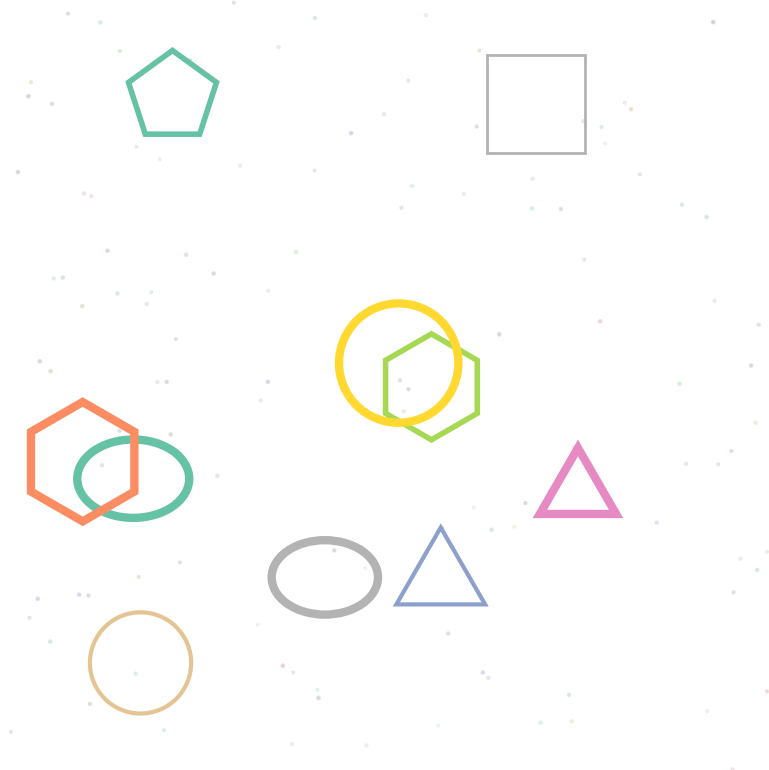[{"shape": "pentagon", "thickness": 2, "radius": 0.3, "center": [0.224, 0.874]}, {"shape": "oval", "thickness": 3, "radius": 0.36, "center": [0.173, 0.378]}, {"shape": "hexagon", "thickness": 3, "radius": 0.39, "center": [0.107, 0.4]}, {"shape": "triangle", "thickness": 1.5, "radius": 0.33, "center": [0.572, 0.248]}, {"shape": "triangle", "thickness": 3, "radius": 0.29, "center": [0.751, 0.361]}, {"shape": "hexagon", "thickness": 2, "radius": 0.34, "center": [0.56, 0.498]}, {"shape": "circle", "thickness": 3, "radius": 0.39, "center": [0.518, 0.528]}, {"shape": "circle", "thickness": 1.5, "radius": 0.33, "center": [0.183, 0.139]}, {"shape": "oval", "thickness": 3, "radius": 0.35, "center": [0.422, 0.25]}, {"shape": "square", "thickness": 1, "radius": 0.32, "center": [0.696, 0.865]}]